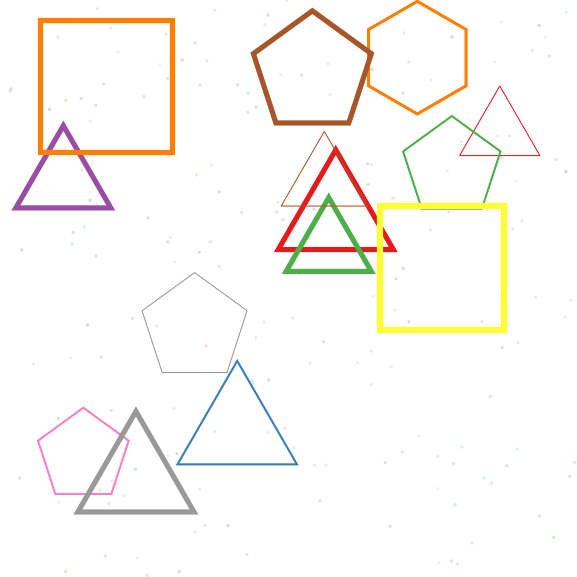[{"shape": "triangle", "thickness": 0.5, "radius": 0.4, "center": [0.865, 0.77]}, {"shape": "triangle", "thickness": 2.5, "radius": 0.58, "center": [0.581, 0.625]}, {"shape": "triangle", "thickness": 1, "radius": 0.6, "center": [0.411, 0.255]}, {"shape": "triangle", "thickness": 2.5, "radius": 0.43, "center": [0.569, 0.572]}, {"shape": "pentagon", "thickness": 1, "radius": 0.44, "center": [0.782, 0.71]}, {"shape": "triangle", "thickness": 2.5, "radius": 0.47, "center": [0.11, 0.687]}, {"shape": "square", "thickness": 2.5, "radius": 0.57, "center": [0.184, 0.85]}, {"shape": "hexagon", "thickness": 1.5, "radius": 0.49, "center": [0.723, 0.899]}, {"shape": "square", "thickness": 3, "radius": 0.54, "center": [0.766, 0.535]}, {"shape": "triangle", "thickness": 0.5, "radius": 0.43, "center": [0.562, 0.685]}, {"shape": "pentagon", "thickness": 2.5, "radius": 0.54, "center": [0.541, 0.873]}, {"shape": "pentagon", "thickness": 1, "radius": 0.41, "center": [0.144, 0.211]}, {"shape": "triangle", "thickness": 2.5, "radius": 0.58, "center": [0.235, 0.171]}, {"shape": "pentagon", "thickness": 0.5, "radius": 0.48, "center": [0.337, 0.432]}]